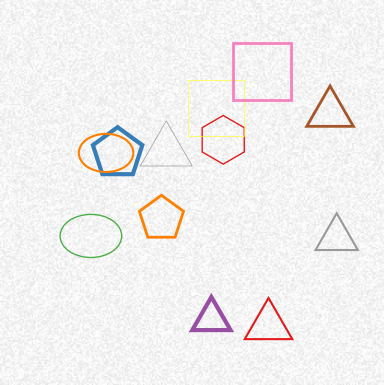[{"shape": "triangle", "thickness": 1.5, "radius": 0.36, "center": [0.697, 0.155]}, {"shape": "hexagon", "thickness": 1, "radius": 0.32, "center": [0.58, 0.637]}, {"shape": "pentagon", "thickness": 3, "radius": 0.34, "center": [0.305, 0.602]}, {"shape": "oval", "thickness": 1, "radius": 0.4, "center": [0.236, 0.387]}, {"shape": "triangle", "thickness": 3, "radius": 0.29, "center": [0.549, 0.171]}, {"shape": "pentagon", "thickness": 2, "radius": 0.3, "center": [0.419, 0.433]}, {"shape": "oval", "thickness": 1.5, "radius": 0.35, "center": [0.275, 0.603]}, {"shape": "square", "thickness": 0.5, "radius": 0.36, "center": [0.561, 0.719]}, {"shape": "triangle", "thickness": 2, "radius": 0.35, "center": [0.857, 0.707]}, {"shape": "square", "thickness": 2, "radius": 0.37, "center": [0.68, 0.813]}, {"shape": "triangle", "thickness": 0.5, "radius": 0.39, "center": [0.432, 0.608]}, {"shape": "triangle", "thickness": 1.5, "radius": 0.32, "center": [0.875, 0.382]}]